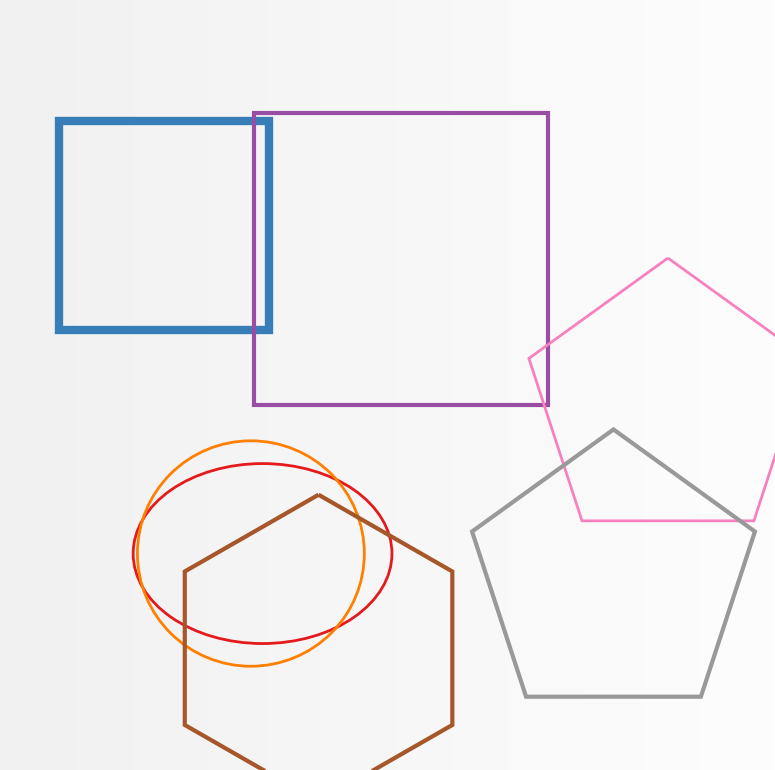[{"shape": "oval", "thickness": 1, "radius": 0.83, "center": [0.339, 0.281]}, {"shape": "square", "thickness": 3, "radius": 0.68, "center": [0.212, 0.708]}, {"shape": "square", "thickness": 1.5, "radius": 0.95, "center": [0.518, 0.664]}, {"shape": "circle", "thickness": 1, "radius": 0.73, "center": [0.324, 0.281]}, {"shape": "hexagon", "thickness": 1.5, "radius": 1.0, "center": [0.411, 0.158]}, {"shape": "pentagon", "thickness": 1, "radius": 0.94, "center": [0.862, 0.476]}, {"shape": "pentagon", "thickness": 1.5, "radius": 0.96, "center": [0.792, 0.25]}]